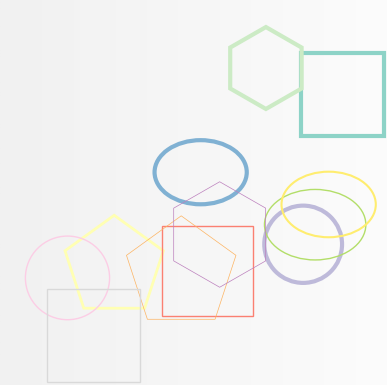[{"shape": "square", "thickness": 3, "radius": 0.54, "center": [0.885, 0.754]}, {"shape": "pentagon", "thickness": 2, "radius": 0.67, "center": [0.295, 0.307]}, {"shape": "circle", "thickness": 3, "radius": 0.5, "center": [0.782, 0.366]}, {"shape": "square", "thickness": 1, "radius": 0.58, "center": [0.535, 0.297]}, {"shape": "oval", "thickness": 3, "radius": 0.59, "center": [0.518, 0.553]}, {"shape": "pentagon", "thickness": 0.5, "radius": 0.74, "center": [0.468, 0.291]}, {"shape": "oval", "thickness": 1, "radius": 0.65, "center": [0.813, 0.416]}, {"shape": "circle", "thickness": 1, "radius": 0.54, "center": [0.174, 0.278]}, {"shape": "square", "thickness": 1, "radius": 0.6, "center": [0.24, 0.128]}, {"shape": "hexagon", "thickness": 0.5, "radius": 0.69, "center": [0.567, 0.391]}, {"shape": "hexagon", "thickness": 3, "radius": 0.53, "center": [0.686, 0.823]}, {"shape": "oval", "thickness": 1.5, "radius": 0.61, "center": [0.848, 0.469]}]